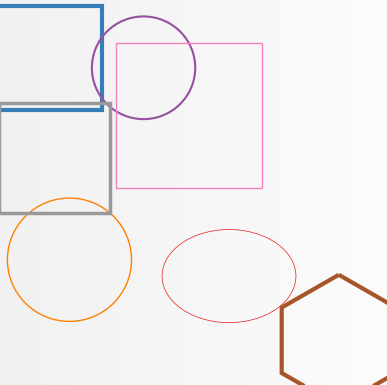[{"shape": "oval", "thickness": 0.5, "radius": 0.86, "center": [0.591, 0.283]}, {"shape": "square", "thickness": 3, "radius": 0.68, "center": [0.127, 0.848]}, {"shape": "circle", "thickness": 1.5, "radius": 0.67, "center": [0.37, 0.824]}, {"shape": "circle", "thickness": 1, "radius": 0.8, "center": [0.179, 0.325]}, {"shape": "hexagon", "thickness": 3, "radius": 0.85, "center": [0.874, 0.116]}, {"shape": "square", "thickness": 1, "radius": 0.94, "center": [0.488, 0.7]}, {"shape": "square", "thickness": 2.5, "radius": 0.71, "center": [0.14, 0.591]}]